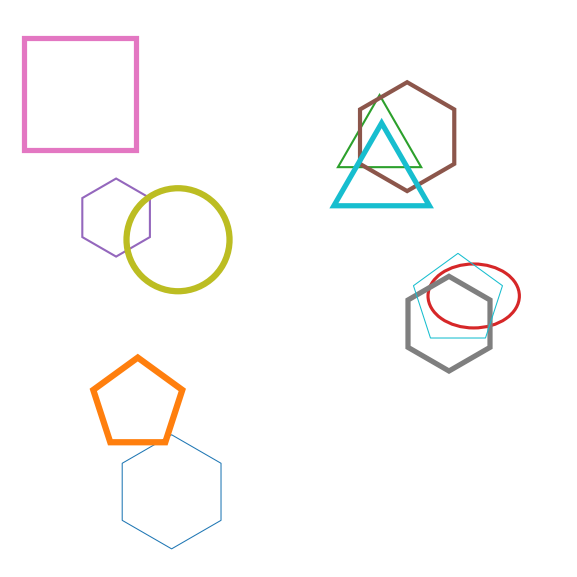[{"shape": "hexagon", "thickness": 0.5, "radius": 0.49, "center": [0.297, 0.148]}, {"shape": "pentagon", "thickness": 3, "radius": 0.41, "center": [0.239, 0.299]}, {"shape": "triangle", "thickness": 1, "radius": 0.42, "center": [0.657, 0.751]}, {"shape": "oval", "thickness": 1.5, "radius": 0.4, "center": [0.82, 0.487]}, {"shape": "hexagon", "thickness": 1, "radius": 0.34, "center": [0.201, 0.622]}, {"shape": "hexagon", "thickness": 2, "radius": 0.47, "center": [0.705, 0.763]}, {"shape": "square", "thickness": 2.5, "radius": 0.49, "center": [0.138, 0.837]}, {"shape": "hexagon", "thickness": 2.5, "radius": 0.41, "center": [0.777, 0.439]}, {"shape": "circle", "thickness": 3, "radius": 0.45, "center": [0.308, 0.584]}, {"shape": "pentagon", "thickness": 0.5, "radius": 0.41, "center": [0.793, 0.479]}, {"shape": "triangle", "thickness": 2.5, "radius": 0.48, "center": [0.661, 0.691]}]